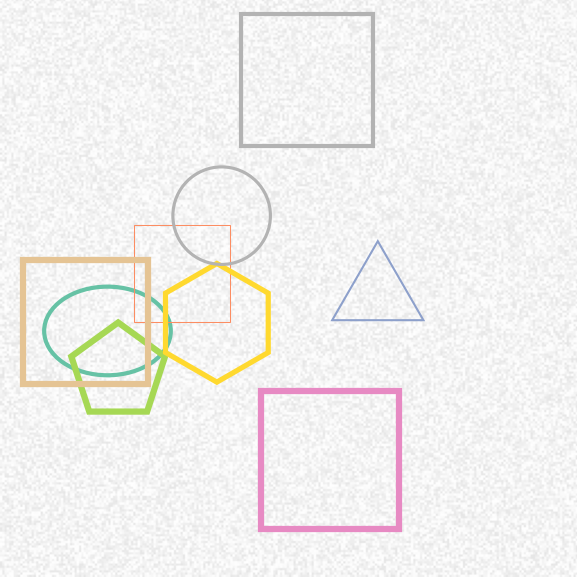[{"shape": "oval", "thickness": 2, "radius": 0.55, "center": [0.186, 0.426]}, {"shape": "square", "thickness": 0.5, "radius": 0.42, "center": [0.315, 0.526]}, {"shape": "triangle", "thickness": 1, "radius": 0.46, "center": [0.654, 0.49]}, {"shape": "square", "thickness": 3, "radius": 0.6, "center": [0.571, 0.203]}, {"shape": "pentagon", "thickness": 3, "radius": 0.43, "center": [0.205, 0.355]}, {"shape": "hexagon", "thickness": 2.5, "radius": 0.51, "center": [0.376, 0.44]}, {"shape": "square", "thickness": 3, "radius": 0.54, "center": [0.148, 0.441]}, {"shape": "square", "thickness": 2, "radius": 0.57, "center": [0.531, 0.861]}, {"shape": "circle", "thickness": 1.5, "radius": 0.42, "center": [0.384, 0.626]}]